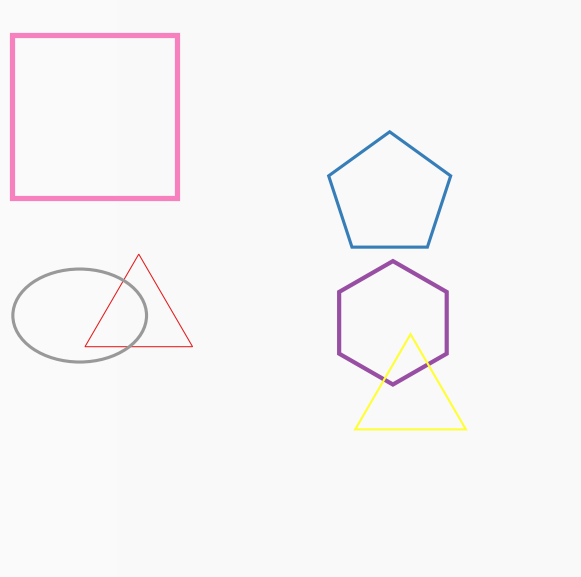[{"shape": "triangle", "thickness": 0.5, "radius": 0.53, "center": [0.239, 0.452]}, {"shape": "pentagon", "thickness": 1.5, "radius": 0.55, "center": [0.67, 0.66]}, {"shape": "hexagon", "thickness": 2, "radius": 0.53, "center": [0.676, 0.44]}, {"shape": "triangle", "thickness": 1, "radius": 0.55, "center": [0.706, 0.311]}, {"shape": "square", "thickness": 2.5, "radius": 0.71, "center": [0.162, 0.797]}, {"shape": "oval", "thickness": 1.5, "radius": 0.58, "center": [0.137, 0.453]}]